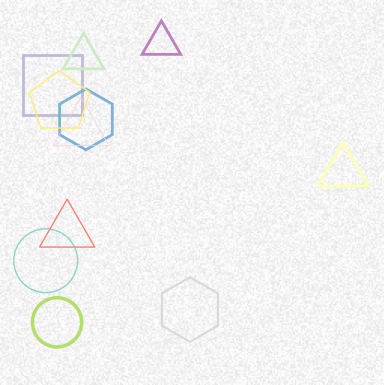[{"shape": "circle", "thickness": 1, "radius": 0.41, "center": [0.119, 0.323]}, {"shape": "triangle", "thickness": 2, "radius": 0.38, "center": [0.891, 0.555]}, {"shape": "square", "thickness": 2, "radius": 0.39, "center": [0.136, 0.779]}, {"shape": "triangle", "thickness": 1, "radius": 0.41, "center": [0.174, 0.4]}, {"shape": "hexagon", "thickness": 2, "radius": 0.4, "center": [0.223, 0.69]}, {"shape": "circle", "thickness": 2.5, "radius": 0.32, "center": [0.148, 0.163]}, {"shape": "triangle", "thickness": 0.5, "radius": 0.42, "center": [0.21, 0.663]}, {"shape": "hexagon", "thickness": 1.5, "radius": 0.42, "center": [0.493, 0.196]}, {"shape": "triangle", "thickness": 2, "radius": 0.29, "center": [0.419, 0.888]}, {"shape": "triangle", "thickness": 2, "radius": 0.31, "center": [0.217, 0.852]}, {"shape": "pentagon", "thickness": 1, "radius": 0.41, "center": [0.155, 0.734]}]